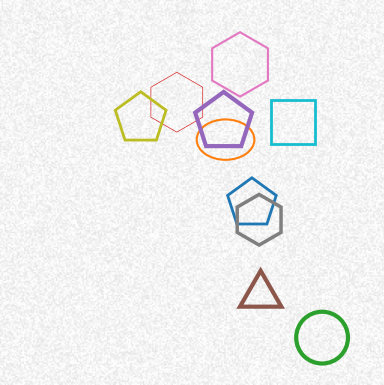[{"shape": "pentagon", "thickness": 2, "radius": 0.33, "center": [0.654, 0.472]}, {"shape": "oval", "thickness": 1.5, "radius": 0.37, "center": [0.586, 0.637]}, {"shape": "circle", "thickness": 3, "radius": 0.34, "center": [0.837, 0.123]}, {"shape": "hexagon", "thickness": 0.5, "radius": 0.39, "center": [0.459, 0.735]}, {"shape": "pentagon", "thickness": 3, "radius": 0.39, "center": [0.581, 0.683]}, {"shape": "triangle", "thickness": 3, "radius": 0.31, "center": [0.677, 0.235]}, {"shape": "hexagon", "thickness": 1.5, "radius": 0.42, "center": [0.623, 0.833]}, {"shape": "hexagon", "thickness": 2.5, "radius": 0.33, "center": [0.673, 0.429]}, {"shape": "pentagon", "thickness": 2, "radius": 0.35, "center": [0.365, 0.692]}, {"shape": "square", "thickness": 2, "radius": 0.29, "center": [0.761, 0.684]}]